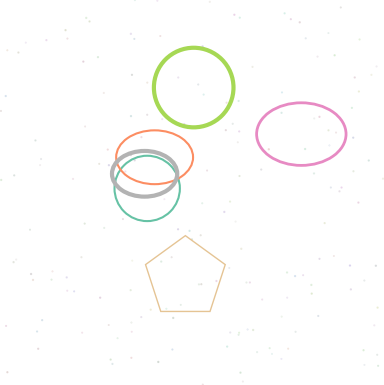[{"shape": "circle", "thickness": 1.5, "radius": 0.42, "center": [0.382, 0.511]}, {"shape": "oval", "thickness": 1.5, "radius": 0.5, "center": [0.402, 0.592]}, {"shape": "oval", "thickness": 2, "radius": 0.58, "center": [0.783, 0.652]}, {"shape": "circle", "thickness": 3, "radius": 0.52, "center": [0.503, 0.773]}, {"shape": "pentagon", "thickness": 1, "radius": 0.54, "center": [0.482, 0.279]}, {"shape": "oval", "thickness": 3, "radius": 0.42, "center": [0.376, 0.549]}]